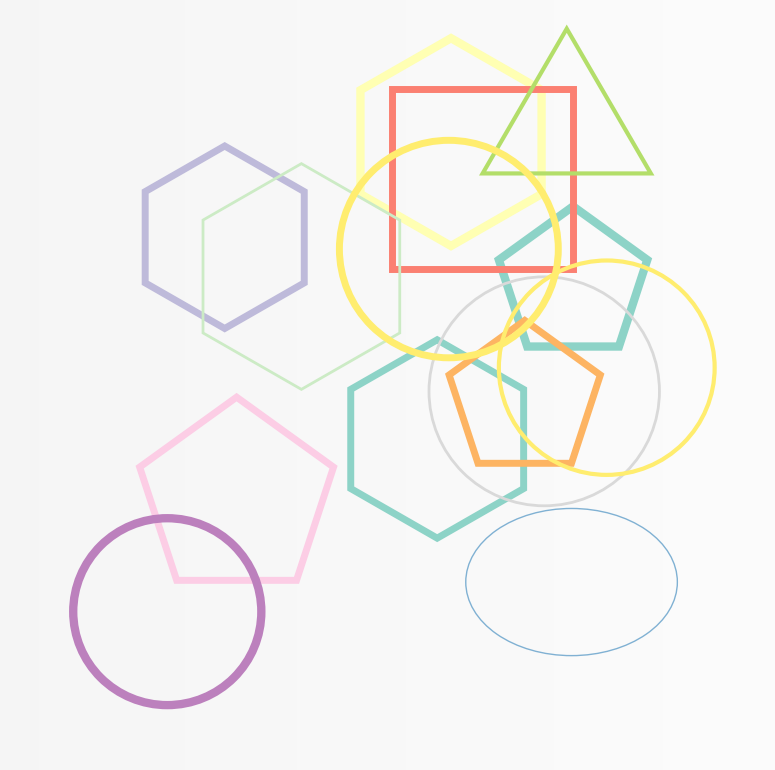[{"shape": "pentagon", "thickness": 3, "radius": 0.5, "center": [0.739, 0.631]}, {"shape": "hexagon", "thickness": 2.5, "radius": 0.64, "center": [0.564, 0.43]}, {"shape": "hexagon", "thickness": 3, "radius": 0.67, "center": [0.582, 0.815]}, {"shape": "hexagon", "thickness": 2.5, "radius": 0.59, "center": [0.29, 0.692]}, {"shape": "square", "thickness": 2.5, "radius": 0.58, "center": [0.622, 0.767]}, {"shape": "oval", "thickness": 0.5, "radius": 0.68, "center": [0.737, 0.244]}, {"shape": "pentagon", "thickness": 2.5, "radius": 0.51, "center": [0.677, 0.481]}, {"shape": "triangle", "thickness": 1.5, "radius": 0.63, "center": [0.731, 0.837]}, {"shape": "pentagon", "thickness": 2.5, "radius": 0.66, "center": [0.305, 0.353]}, {"shape": "circle", "thickness": 1, "radius": 0.74, "center": [0.702, 0.492]}, {"shape": "circle", "thickness": 3, "radius": 0.61, "center": [0.216, 0.206]}, {"shape": "hexagon", "thickness": 1, "radius": 0.73, "center": [0.389, 0.641]}, {"shape": "circle", "thickness": 2.5, "radius": 0.71, "center": [0.579, 0.677]}, {"shape": "circle", "thickness": 1.5, "radius": 0.7, "center": [0.783, 0.522]}]